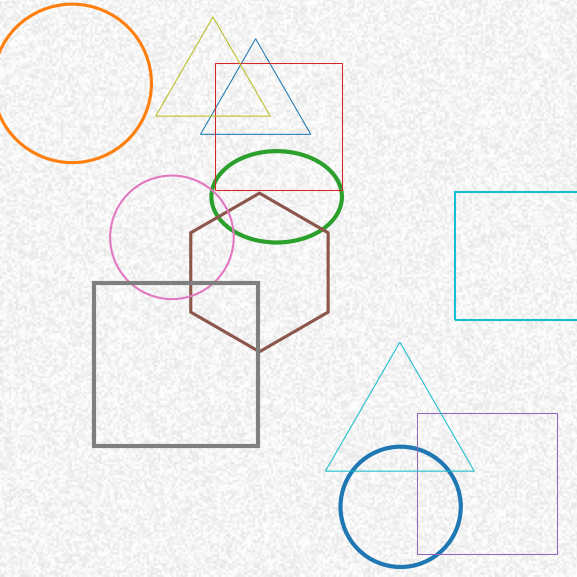[{"shape": "triangle", "thickness": 0.5, "radius": 0.55, "center": [0.443, 0.822]}, {"shape": "circle", "thickness": 2, "radius": 0.52, "center": [0.694, 0.121]}, {"shape": "circle", "thickness": 1.5, "radius": 0.69, "center": [0.125, 0.855]}, {"shape": "oval", "thickness": 2, "radius": 0.57, "center": [0.479, 0.658]}, {"shape": "square", "thickness": 0.5, "radius": 0.55, "center": [0.482, 0.78]}, {"shape": "square", "thickness": 0.5, "radius": 0.61, "center": [0.843, 0.162]}, {"shape": "hexagon", "thickness": 1.5, "radius": 0.69, "center": [0.449, 0.527]}, {"shape": "circle", "thickness": 1, "radius": 0.53, "center": [0.298, 0.588]}, {"shape": "square", "thickness": 2, "radius": 0.71, "center": [0.304, 0.368]}, {"shape": "triangle", "thickness": 0.5, "radius": 0.57, "center": [0.369, 0.855]}, {"shape": "square", "thickness": 1, "radius": 0.56, "center": [0.9, 0.556]}, {"shape": "triangle", "thickness": 0.5, "radius": 0.74, "center": [0.692, 0.258]}]